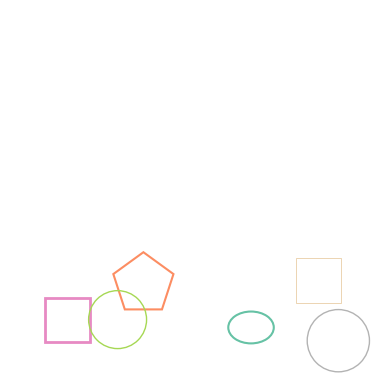[{"shape": "oval", "thickness": 1.5, "radius": 0.3, "center": [0.652, 0.149]}, {"shape": "pentagon", "thickness": 1.5, "radius": 0.41, "center": [0.372, 0.263]}, {"shape": "square", "thickness": 2, "radius": 0.29, "center": [0.174, 0.169]}, {"shape": "circle", "thickness": 1, "radius": 0.38, "center": [0.305, 0.17]}, {"shape": "square", "thickness": 0.5, "radius": 0.3, "center": [0.828, 0.272]}, {"shape": "circle", "thickness": 1, "radius": 0.4, "center": [0.879, 0.115]}]